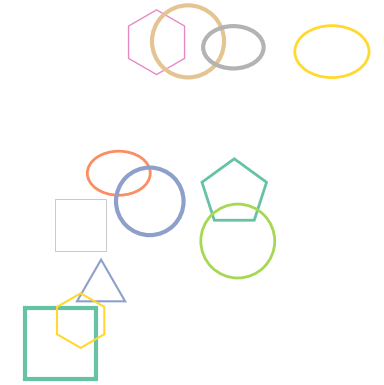[{"shape": "pentagon", "thickness": 2, "radius": 0.44, "center": [0.608, 0.499]}, {"shape": "square", "thickness": 3, "radius": 0.46, "center": [0.158, 0.108]}, {"shape": "oval", "thickness": 2, "radius": 0.41, "center": [0.309, 0.55]}, {"shape": "triangle", "thickness": 1.5, "radius": 0.36, "center": [0.263, 0.253]}, {"shape": "circle", "thickness": 3, "radius": 0.44, "center": [0.389, 0.477]}, {"shape": "hexagon", "thickness": 1, "radius": 0.42, "center": [0.407, 0.89]}, {"shape": "circle", "thickness": 2, "radius": 0.48, "center": [0.618, 0.374]}, {"shape": "oval", "thickness": 2, "radius": 0.48, "center": [0.862, 0.866]}, {"shape": "hexagon", "thickness": 1.5, "radius": 0.35, "center": [0.209, 0.167]}, {"shape": "circle", "thickness": 3, "radius": 0.47, "center": [0.488, 0.893]}, {"shape": "oval", "thickness": 3, "radius": 0.39, "center": [0.606, 0.877]}, {"shape": "square", "thickness": 0.5, "radius": 0.33, "center": [0.209, 0.416]}]